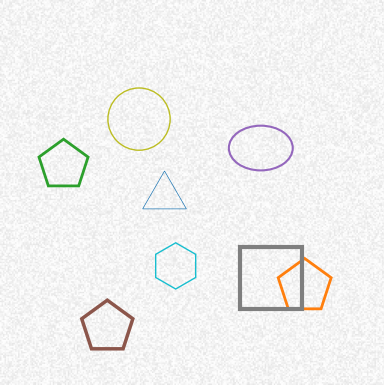[{"shape": "triangle", "thickness": 0.5, "radius": 0.33, "center": [0.427, 0.49]}, {"shape": "pentagon", "thickness": 2, "radius": 0.36, "center": [0.791, 0.256]}, {"shape": "pentagon", "thickness": 2, "radius": 0.34, "center": [0.165, 0.571]}, {"shape": "oval", "thickness": 1.5, "radius": 0.41, "center": [0.677, 0.615]}, {"shape": "pentagon", "thickness": 2.5, "radius": 0.35, "center": [0.279, 0.15]}, {"shape": "square", "thickness": 3, "radius": 0.4, "center": [0.703, 0.278]}, {"shape": "circle", "thickness": 1, "radius": 0.4, "center": [0.361, 0.691]}, {"shape": "hexagon", "thickness": 1, "radius": 0.3, "center": [0.456, 0.309]}]